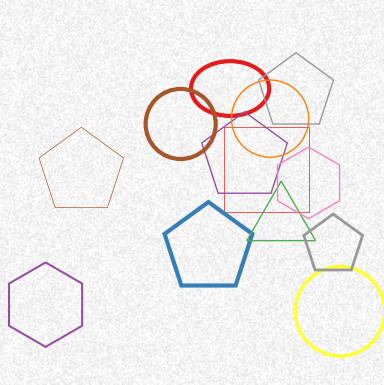[{"shape": "square", "thickness": 0.5, "radius": 0.55, "center": [0.693, 0.559]}, {"shape": "oval", "thickness": 3, "radius": 0.51, "center": [0.598, 0.77]}, {"shape": "pentagon", "thickness": 3, "radius": 0.6, "center": [0.541, 0.355]}, {"shape": "triangle", "thickness": 1, "radius": 0.52, "center": [0.73, 0.427]}, {"shape": "hexagon", "thickness": 1.5, "radius": 0.55, "center": [0.118, 0.209]}, {"shape": "pentagon", "thickness": 1, "radius": 0.58, "center": [0.635, 0.593]}, {"shape": "circle", "thickness": 1, "radius": 0.5, "center": [0.702, 0.692]}, {"shape": "circle", "thickness": 2.5, "radius": 0.58, "center": [0.883, 0.191]}, {"shape": "pentagon", "thickness": 0.5, "radius": 0.58, "center": [0.211, 0.554]}, {"shape": "circle", "thickness": 3, "radius": 0.46, "center": [0.469, 0.678]}, {"shape": "hexagon", "thickness": 1, "radius": 0.46, "center": [0.801, 0.525]}, {"shape": "pentagon", "thickness": 1, "radius": 0.51, "center": [0.769, 0.761]}, {"shape": "pentagon", "thickness": 2, "radius": 0.4, "center": [0.865, 0.364]}]